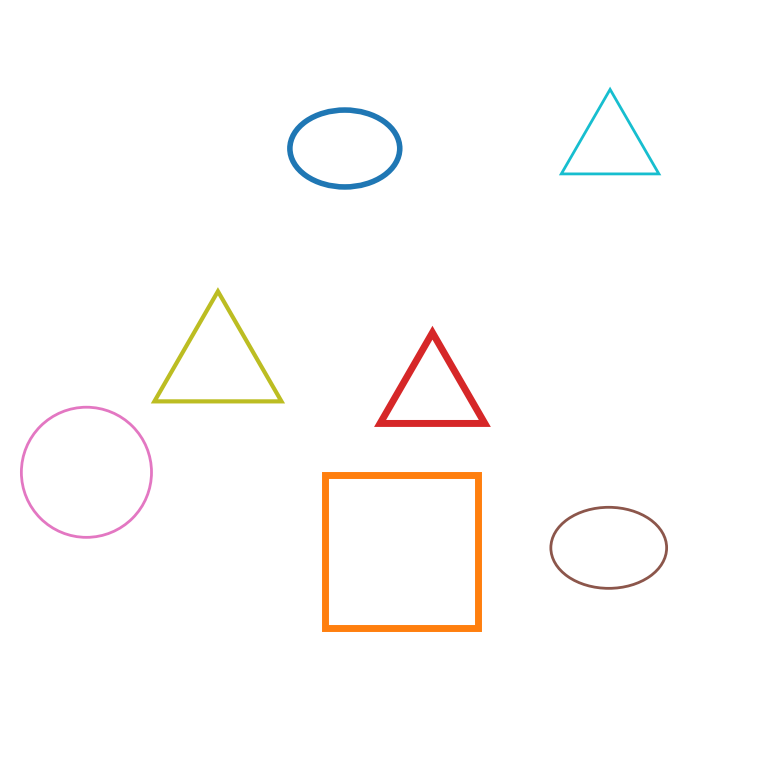[{"shape": "oval", "thickness": 2, "radius": 0.36, "center": [0.448, 0.807]}, {"shape": "square", "thickness": 2.5, "radius": 0.5, "center": [0.522, 0.284]}, {"shape": "triangle", "thickness": 2.5, "radius": 0.39, "center": [0.562, 0.489]}, {"shape": "oval", "thickness": 1, "radius": 0.38, "center": [0.791, 0.289]}, {"shape": "circle", "thickness": 1, "radius": 0.42, "center": [0.112, 0.387]}, {"shape": "triangle", "thickness": 1.5, "radius": 0.48, "center": [0.283, 0.526]}, {"shape": "triangle", "thickness": 1, "radius": 0.37, "center": [0.792, 0.811]}]